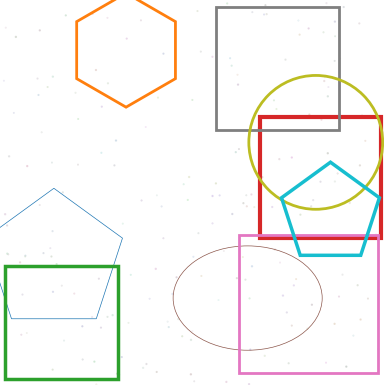[{"shape": "pentagon", "thickness": 0.5, "radius": 0.94, "center": [0.14, 0.324]}, {"shape": "hexagon", "thickness": 2, "radius": 0.74, "center": [0.327, 0.87]}, {"shape": "square", "thickness": 2.5, "radius": 0.73, "center": [0.16, 0.162]}, {"shape": "square", "thickness": 3, "radius": 0.78, "center": [0.832, 0.539]}, {"shape": "oval", "thickness": 0.5, "radius": 0.97, "center": [0.643, 0.226]}, {"shape": "square", "thickness": 2, "radius": 0.9, "center": [0.801, 0.21]}, {"shape": "square", "thickness": 2, "radius": 0.8, "center": [0.722, 0.821]}, {"shape": "circle", "thickness": 2, "radius": 0.87, "center": [0.82, 0.63]}, {"shape": "pentagon", "thickness": 2.5, "radius": 0.67, "center": [0.858, 0.445]}]